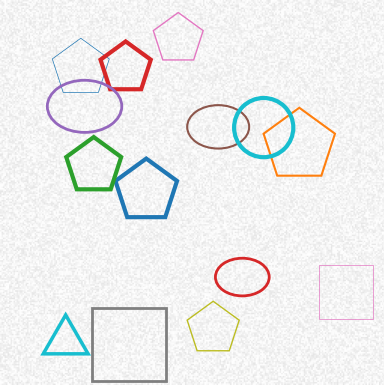[{"shape": "pentagon", "thickness": 0.5, "radius": 0.39, "center": [0.21, 0.823]}, {"shape": "pentagon", "thickness": 3, "radius": 0.42, "center": [0.38, 0.504]}, {"shape": "pentagon", "thickness": 1.5, "radius": 0.49, "center": [0.777, 0.623]}, {"shape": "pentagon", "thickness": 3, "radius": 0.38, "center": [0.243, 0.569]}, {"shape": "oval", "thickness": 2, "radius": 0.35, "center": [0.629, 0.28]}, {"shape": "pentagon", "thickness": 3, "radius": 0.34, "center": [0.326, 0.824]}, {"shape": "oval", "thickness": 2, "radius": 0.48, "center": [0.22, 0.724]}, {"shape": "oval", "thickness": 1.5, "radius": 0.4, "center": [0.567, 0.671]}, {"shape": "pentagon", "thickness": 1, "radius": 0.34, "center": [0.463, 0.899]}, {"shape": "square", "thickness": 0.5, "radius": 0.35, "center": [0.9, 0.241]}, {"shape": "square", "thickness": 2, "radius": 0.48, "center": [0.334, 0.105]}, {"shape": "pentagon", "thickness": 1, "radius": 0.36, "center": [0.554, 0.146]}, {"shape": "triangle", "thickness": 2.5, "radius": 0.34, "center": [0.171, 0.115]}, {"shape": "circle", "thickness": 3, "radius": 0.38, "center": [0.685, 0.669]}]